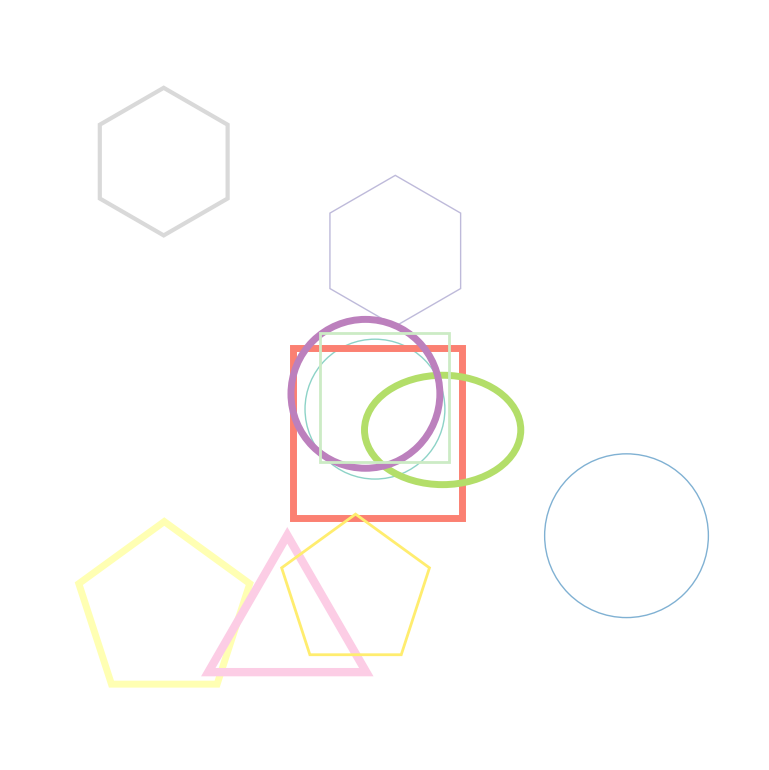[{"shape": "circle", "thickness": 0.5, "radius": 0.45, "center": [0.487, 0.469]}, {"shape": "pentagon", "thickness": 2.5, "radius": 0.58, "center": [0.213, 0.206]}, {"shape": "hexagon", "thickness": 0.5, "radius": 0.49, "center": [0.513, 0.674]}, {"shape": "square", "thickness": 2.5, "radius": 0.55, "center": [0.49, 0.438]}, {"shape": "circle", "thickness": 0.5, "radius": 0.53, "center": [0.814, 0.304]}, {"shape": "oval", "thickness": 2.5, "radius": 0.51, "center": [0.575, 0.442]}, {"shape": "triangle", "thickness": 3, "radius": 0.59, "center": [0.373, 0.186]}, {"shape": "hexagon", "thickness": 1.5, "radius": 0.48, "center": [0.213, 0.79]}, {"shape": "circle", "thickness": 2.5, "radius": 0.48, "center": [0.475, 0.489]}, {"shape": "square", "thickness": 1, "radius": 0.42, "center": [0.5, 0.483]}, {"shape": "pentagon", "thickness": 1, "radius": 0.5, "center": [0.462, 0.231]}]